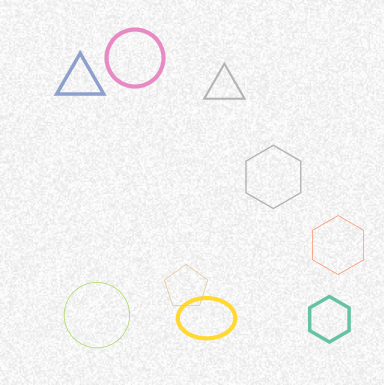[{"shape": "hexagon", "thickness": 2.5, "radius": 0.3, "center": [0.856, 0.171]}, {"shape": "hexagon", "thickness": 0.5, "radius": 0.38, "center": [0.878, 0.364]}, {"shape": "triangle", "thickness": 2.5, "radius": 0.35, "center": [0.208, 0.791]}, {"shape": "circle", "thickness": 3, "radius": 0.37, "center": [0.351, 0.849]}, {"shape": "circle", "thickness": 0.5, "radius": 0.43, "center": [0.252, 0.182]}, {"shape": "oval", "thickness": 3, "radius": 0.37, "center": [0.536, 0.173]}, {"shape": "pentagon", "thickness": 0.5, "radius": 0.3, "center": [0.483, 0.254]}, {"shape": "triangle", "thickness": 1.5, "radius": 0.3, "center": [0.583, 0.774]}, {"shape": "hexagon", "thickness": 1, "radius": 0.41, "center": [0.71, 0.54]}]